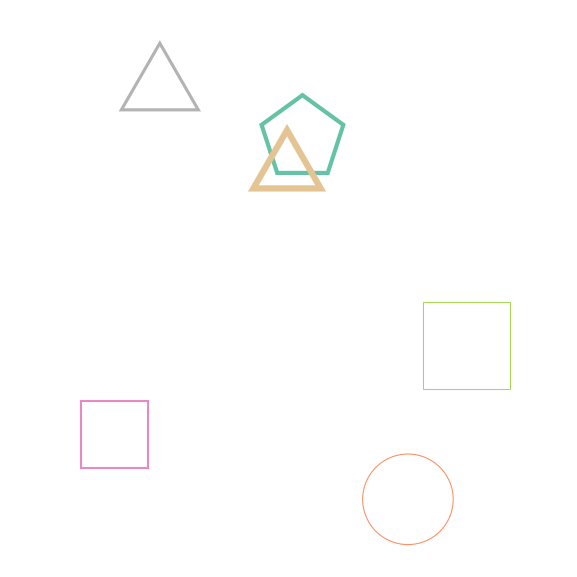[{"shape": "pentagon", "thickness": 2, "radius": 0.37, "center": [0.524, 0.76]}, {"shape": "circle", "thickness": 0.5, "radius": 0.39, "center": [0.706, 0.135]}, {"shape": "square", "thickness": 1, "radius": 0.29, "center": [0.198, 0.247]}, {"shape": "square", "thickness": 0.5, "radius": 0.38, "center": [0.809, 0.4]}, {"shape": "triangle", "thickness": 3, "radius": 0.34, "center": [0.497, 0.707]}, {"shape": "triangle", "thickness": 1.5, "radius": 0.38, "center": [0.277, 0.847]}]